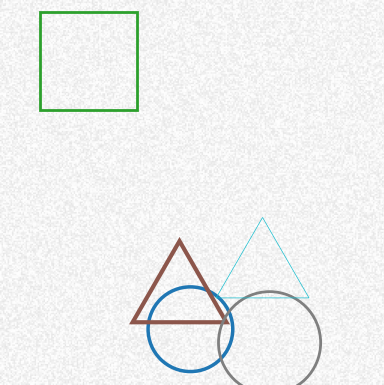[{"shape": "circle", "thickness": 2.5, "radius": 0.55, "center": [0.495, 0.145]}, {"shape": "square", "thickness": 2, "radius": 0.63, "center": [0.23, 0.841]}, {"shape": "triangle", "thickness": 3, "radius": 0.7, "center": [0.466, 0.233]}, {"shape": "circle", "thickness": 2, "radius": 0.66, "center": [0.7, 0.11]}, {"shape": "triangle", "thickness": 0.5, "radius": 0.7, "center": [0.682, 0.296]}]